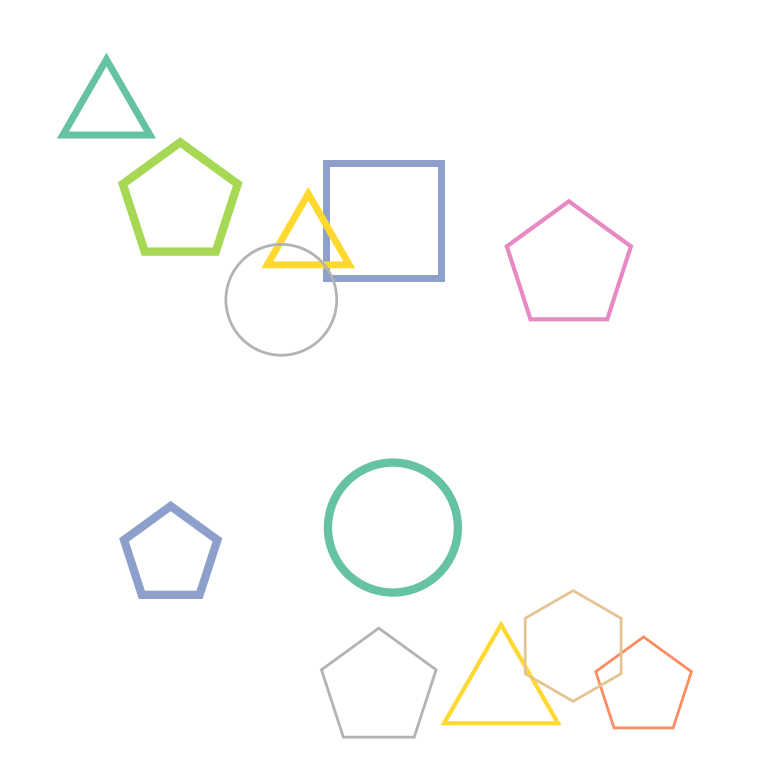[{"shape": "triangle", "thickness": 2.5, "radius": 0.33, "center": [0.138, 0.857]}, {"shape": "circle", "thickness": 3, "radius": 0.42, "center": [0.51, 0.315]}, {"shape": "pentagon", "thickness": 1, "radius": 0.33, "center": [0.836, 0.108]}, {"shape": "square", "thickness": 2.5, "radius": 0.37, "center": [0.498, 0.714]}, {"shape": "pentagon", "thickness": 3, "radius": 0.32, "center": [0.222, 0.279]}, {"shape": "pentagon", "thickness": 1.5, "radius": 0.42, "center": [0.739, 0.654]}, {"shape": "pentagon", "thickness": 3, "radius": 0.39, "center": [0.234, 0.737]}, {"shape": "triangle", "thickness": 2.5, "radius": 0.31, "center": [0.4, 0.687]}, {"shape": "triangle", "thickness": 1.5, "radius": 0.43, "center": [0.651, 0.103]}, {"shape": "hexagon", "thickness": 1, "radius": 0.36, "center": [0.744, 0.161]}, {"shape": "pentagon", "thickness": 1, "radius": 0.39, "center": [0.492, 0.106]}, {"shape": "circle", "thickness": 1, "radius": 0.36, "center": [0.365, 0.611]}]